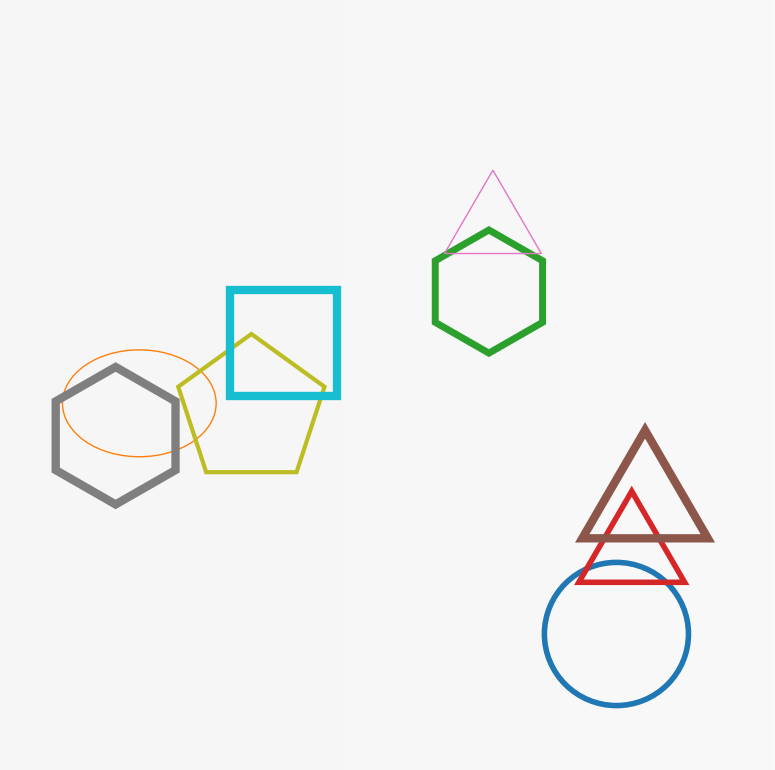[{"shape": "circle", "thickness": 2, "radius": 0.46, "center": [0.795, 0.177]}, {"shape": "oval", "thickness": 0.5, "radius": 0.5, "center": [0.18, 0.476]}, {"shape": "hexagon", "thickness": 2.5, "radius": 0.4, "center": [0.631, 0.621]}, {"shape": "triangle", "thickness": 2, "radius": 0.39, "center": [0.815, 0.283]}, {"shape": "triangle", "thickness": 3, "radius": 0.47, "center": [0.832, 0.348]}, {"shape": "triangle", "thickness": 0.5, "radius": 0.36, "center": [0.636, 0.707]}, {"shape": "hexagon", "thickness": 3, "radius": 0.45, "center": [0.149, 0.434]}, {"shape": "pentagon", "thickness": 1.5, "radius": 0.5, "center": [0.324, 0.467]}, {"shape": "square", "thickness": 3, "radius": 0.34, "center": [0.366, 0.554]}]